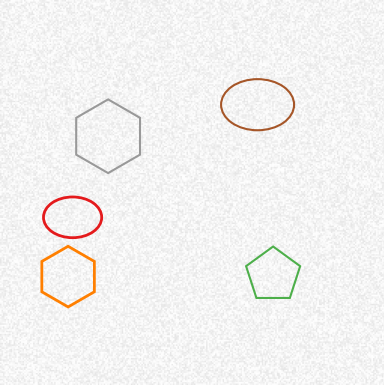[{"shape": "oval", "thickness": 2, "radius": 0.38, "center": [0.189, 0.435]}, {"shape": "pentagon", "thickness": 1.5, "radius": 0.37, "center": [0.709, 0.286]}, {"shape": "hexagon", "thickness": 2, "radius": 0.39, "center": [0.177, 0.282]}, {"shape": "oval", "thickness": 1.5, "radius": 0.47, "center": [0.669, 0.728]}, {"shape": "hexagon", "thickness": 1.5, "radius": 0.48, "center": [0.281, 0.646]}]